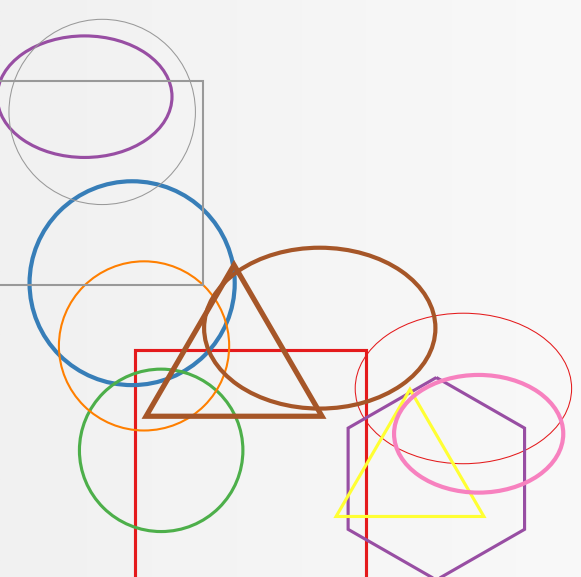[{"shape": "square", "thickness": 1.5, "radius": 1.0, "center": [0.431, 0.194]}, {"shape": "oval", "thickness": 0.5, "radius": 0.93, "center": [0.797, 0.326]}, {"shape": "circle", "thickness": 2, "radius": 0.88, "center": [0.227, 0.509]}, {"shape": "circle", "thickness": 1.5, "radius": 0.7, "center": [0.277, 0.219]}, {"shape": "oval", "thickness": 1.5, "radius": 0.75, "center": [0.146, 0.832]}, {"shape": "hexagon", "thickness": 1.5, "radius": 0.88, "center": [0.751, 0.17]}, {"shape": "circle", "thickness": 1, "radius": 0.73, "center": [0.248, 0.4]}, {"shape": "triangle", "thickness": 1.5, "radius": 0.73, "center": [0.705, 0.178]}, {"shape": "oval", "thickness": 2, "radius": 0.99, "center": [0.55, 0.431]}, {"shape": "triangle", "thickness": 2.5, "radius": 0.87, "center": [0.403, 0.366]}, {"shape": "oval", "thickness": 2, "radius": 0.73, "center": [0.823, 0.248]}, {"shape": "circle", "thickness": 0.5, "radius": 0.8, "center": [0.176, 0.805]}, {"shape": "square", "thickness": 1, "radius": 0.89, "center": [0.171, 0.682]}]